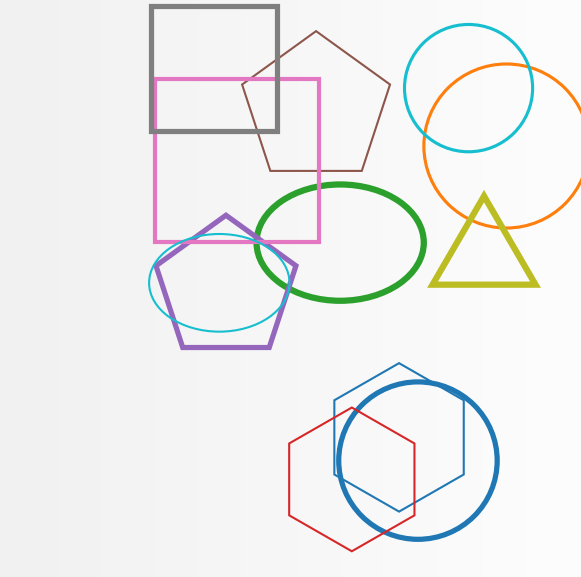[{"shape": "hexagon", "thickness": 1, "radius": 0.64, "center": [0.687, 0.242]}, {"shape": "circle", "thickness": 2.5, "radius": 0.68, "center": [0.719, 0.202]}, {"shape": "circle", "thickness": 1.5, "radius": 0.71, "center": [0.871, 0.746]}, {"shape": "oval", "thickness": 3, "radius": 0.72, "center": [0.585, 0.579]}, {"shape": "hexagon", "thickness": 1, "radius": 0.62, "center": [0.605, 0.169]}, {"shape": "pentagon", "thickness": 2.5, "radius": 0.63, "center": [0.389, 0.5]}, {"shape": "pentagon", "thickness": 1, "radius": 0.67, "center": [0.544, 0.811]}, {"shape": "square", "thickness": 2, "radius": 0.71, "center": [0.408, 0.722]}, {"shape": "square", "thickness": 2.5, "radius": 0.54, "center": [0.368, 0.881]}, {"shape": "triangle", "thickness": 3, "radius": 0.51, "center": [0.833, 0.557]}, {"shape": "circle", "thickness": 1.5, "radius": 0.55, "center": [0.806, 0.847]}, {"shape": "oval", "thickness": 1, "radius": 0.6, "center": [0.377, 0.509]}]